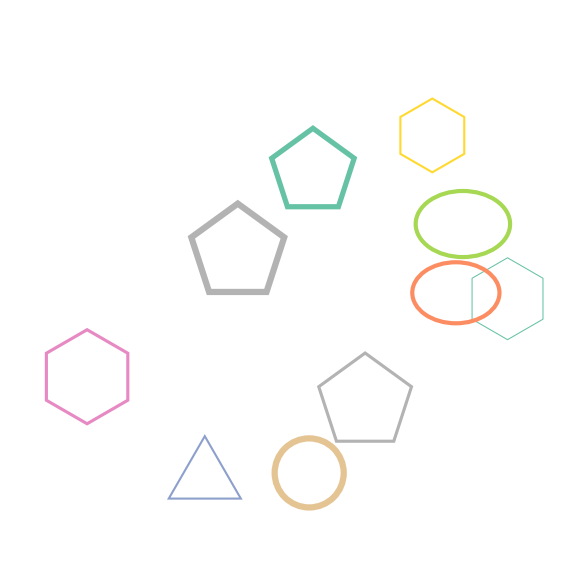[{"shape": "pentagon", "thickness": 2.5, "radius": 0.38, "center": [0.542, 0.702]}, {"shape": "hexagon", "thickness": 0.5, "radius": 0.35, "center": [0.879, 0.482]}, {"shape": "oval", "thickness": 2, "radius": 0.38, "center": [0.789, 0.492]}, {"shape": "triangle", "thickness": 1, "radius": 0.36, "center": [0.355, 0.172]}, {"shape": "hexagon", "thickness": 1.5, "radius": 0.41, "center": [0.151, 0.347]}, {"shape": "oval", "thickness": 2, "radius": 0.41, "center": [0.802, 0.611]}, {"shape": "hexagon", "thickness": 1, "radius": 0.32, "center": [0.749, 0.765]}, {"shape": "circle", "thickness": 3, "radius": 0.3, "center": [0.535, 0.18]}, {"shape": "pentagon", "thickness": 3, "radius": 0.42, "center": [0.412, 0.562]}, {"shape": "pentagon", "thickness": 1.5, "radius": 0.42, "center": [0.632, 0.303]}]